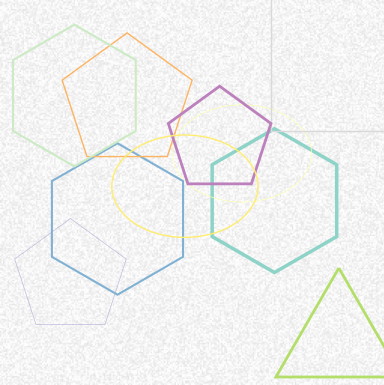[{"shape": "hexagon", "thickness": 2.5, "radius": 0.93, "center": [0.713, 0.479]}, {"shape": "oval", "thickness": 0.5, "radius": 0.9, "center": [0.629, 0.601]}, {"shape": "pentagon", "thickness": 0.5, "radius": 0.76, "center": [0.183, 0.28]}, {"shape": "hexagon", "thickness": 1.5, "radius": 0.98, "center": [0.305, 0.431]}, {"shape": "pentagon", "thickness": 1, "radius": 0.89, "center": [0.33, 0.737]}, {"shape": "triangle", "thickness": 2, "radius": 0.94, "center": [0.88, 0.115]}, {"shape": "square", "thickness": 1, "radius": 0.89, "center": [0.882, 0.836]}, {"shape": "pentagon", "thickness": 2, "radius": 0.7, "center": [0.571, 0.636]}, {"shape": "hexagon", "thickness": 1.5, "radius": 0.92, "center": [0.193, 0.752]}, {"shape": "oval", "thickness": 1, "radius": 0.95, "center": [0.48, 0.516]}]